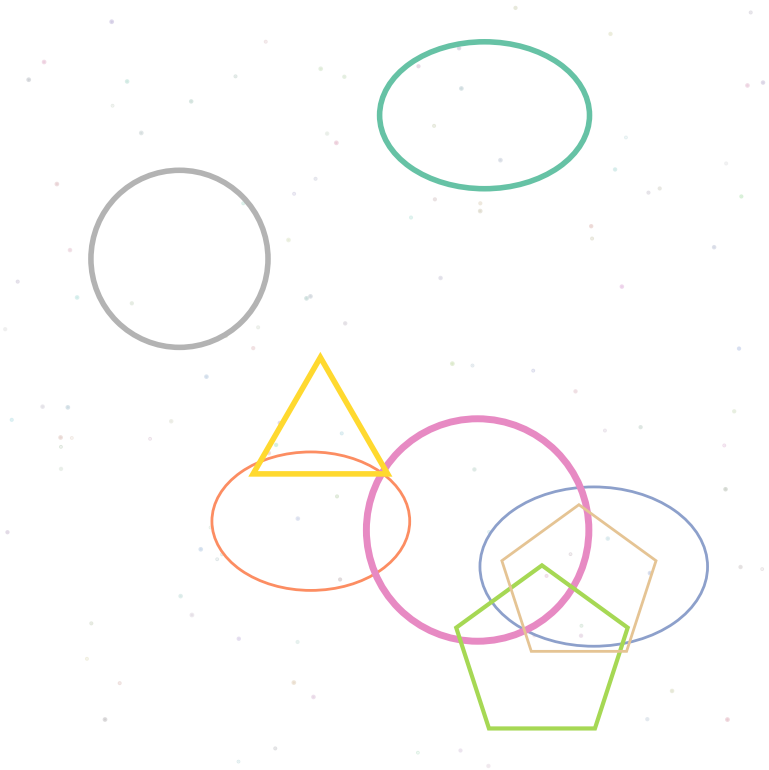[{"shape": "oval", "thickness": 2, "radius": 0.68, "center": [0.629, 0.85]}, {"shape": "oval", "thickness": 1, "radius": 0.64, "center": [0.404, 0.323]}, {"shape": "oval", "thickness": 1, "radius": 0.74, "center": [0.771, 0.264]}, {"shape": "circle", "thickness": 2.5, "radius": 0.72, "center": [0.62, 0.312]}, {"shape": "pentagon", "thickness": 1.5, "radius": 0.59, "center": [0.704, 0.149]}, {"shape": "triangle", "thickness": 2, "radius": 0.5, "center": [0.416, 0.435]}, {"shape": "pentagon", "thickness": 1, "radius": 0.53, "center": [0.752, 0.239]}, {"shape": "circle", "thickness": 2, "radius": 0.57, "center": [0.233, 0.664]}]